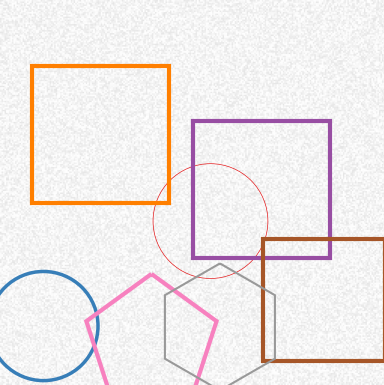[{"shape": "circle", "thickness": 0.5, "radius": 0.75, "center": [0.547, 0.426]}, {"shape": "circle", "thickness": 2.5, "radius": 0.71, "center": [0.113, 0.153]}, {"shape": "square", "thickness": 3, "radius": 0.89, "center": [0.679, 0.508]}, {"shape": "square", "thickness": 3, "radius": 0.89, "center": [0.26, 0.65]}, {"shape": "square", "thickness": 3, "radius": 0.79, "center": [0.841, 0.221]}, {"shape": "pentagon", "thickness": 3, "radius": 0.89, "center": [0.393, 0.111]}, {"shape": "hexagon", "thickness": 1.5, "radius": 0.82, "center": [0.571, 0.151]}]